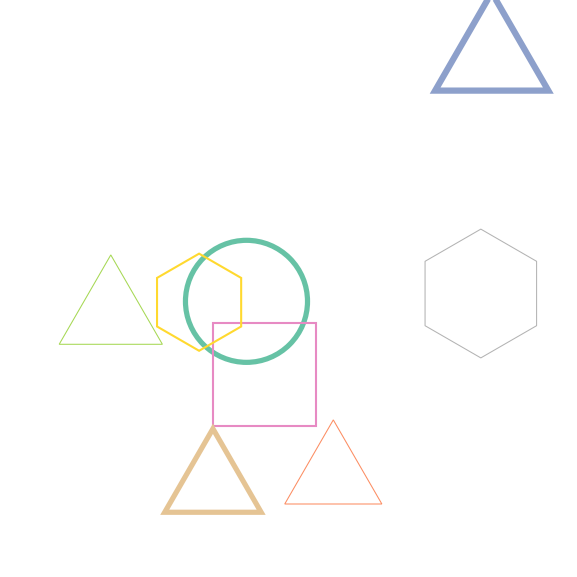[{"shape": "circle", "thickness": 2.5, "radius": 0.53, "center": [0.427, 0.477]}, {"shape": "triangle", "thickness": 0.5, "radius": 0.49, "center": [0.577, 0.175]}, {"shape": "triangle", "thickness": 3, "radius": 0.57, "center": [0.851, 0.899]}, {"shape": "square", "thickness": 1, "radius": 0.45, "center": [0.459, 0.351]}, {"shape": "triangle", "thickness": 0.5, "radius": 0.52, "center": [0.192, 0.455]}, {"shape": "hexagon", "thickness": 1, "radius": 0.42, "center": [0.345, 0.476]}, {"shape": "triangle", "thickness": 2.5, "radius": 0.48, "center": [0.369, 0.16]}, {"shape": "hexagon", "thickness": 0.5, "radius": 0.56, "center": [0.833, 0.491]}]